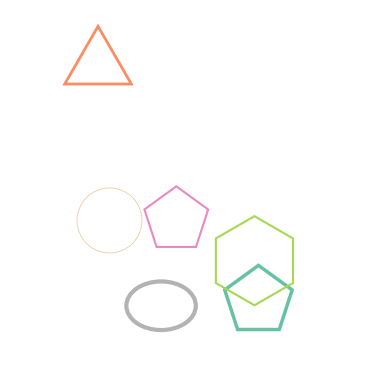[{"shape": "pentagon", "thickness": 2.5, "radius": 0.46, "center": [0.671, 0.219]}, {"shape": "triangle", "thickness": 2, "radius": 0.5, "center": [0.255, 0.832]}, {"shape": "pentagon", "thickness": 1.5, "radius": 0.44, "center": [0.458, 0.429]}, {"shape": "hexagon", "thickness": 1.5, "radius": 0.58, "center": [0.661, 0.323]}, {"shape": "circle", "thickness": 0.5, "radius": 0.42, "center": [0.284, 0.427]}, {"shape": "oval", "thickness": 3, "radius": 0.45, "center": [0.418, 0.206]}]